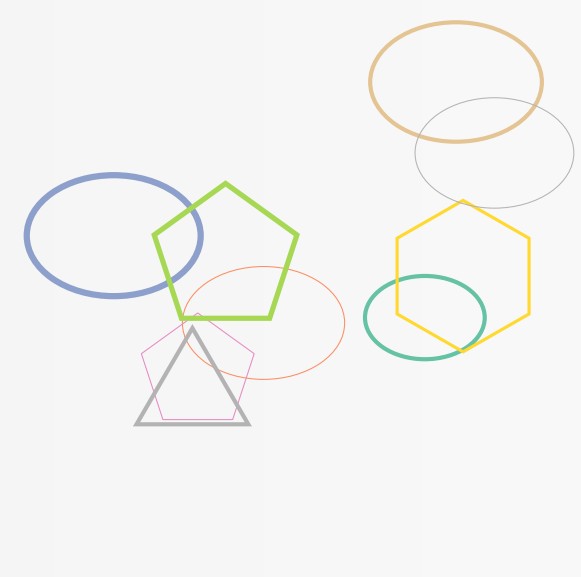[{"shape": "oval", "thickness": 2, "radius": 0.52, "center": [0.731, 0.449]}, {"shape": "oval", "thickness": 0.5, "radius": 0.7, "center": [0.453, 0.44]}, {"shape": "oval", "thickness": 3, "radius": 0.75, "center": [0.196, 0.591]}, {"shape": "pentagon", "thickness": 0.5, "radius": 0.51, "center": [0.34, 0.355]}, {"shape": "pentagon", "thickness": 2.5, "radius": 0.65, "center": [0.388, 0.552]}, {"shape": "hexagon", "thickness": 1.5, "radius": 0.66, "center": [0.797, 0.521]}, {"shape": "oval", "thickness": 2, "radius": 0.74, "center": [0.785, 0.857]}, {"shape": "oval", "thickness": 0.5, "radius": 0.68, "center": [0.851, 0.734]}, {"shape": "triangle", "thickness": 2, "radius": 0.56, "center": [0.331, 0.32]}]